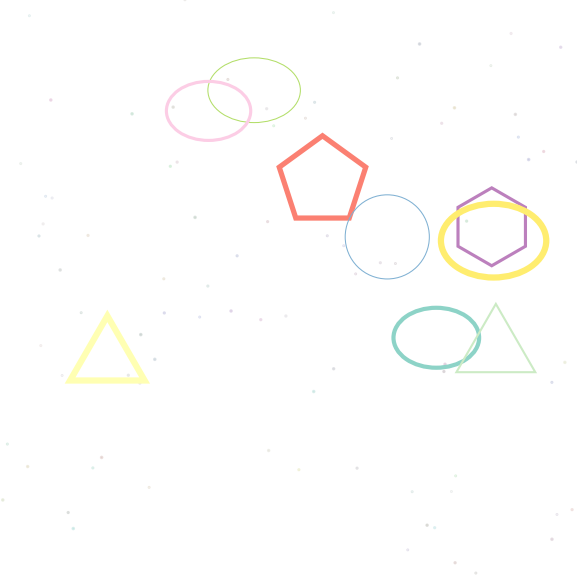[{"shape": "oval", "thickness": 2, "radius": 0.37, "center": [0.756, 0.414]}, {"shape": "triangle", "thickness": 3, "radius": 0.37, "center": [0.186, 0.378]}, {"shape": "pentagon", "thickness": 2.5, "radius": 0.39, "center": [0.558, 0.685]}, {"shape": "circle", "thickness": 0.5, "radius": 0.36, "center": [0.671, 0.589]}, {"shape": "oval", "thickness": 0.5, "radius": 0.4, "center": [0.44, 0.843]}, {"shape": "oval", "thickness": 1.5, "radius": 0.37, "center": [0.361, 0.807]}, {"shape": "hexagon", "thickness": 1.5, "radius": 0.34, "center": [0.851, 0.606]}, {"shape": "triangle", "thickness": 1, "radius": 0.39, "center": [0.859, 0.394]}, {"shape": "oval", "thickness": 3, "radius": 0.46, "center": [0.855, 0.582]}]